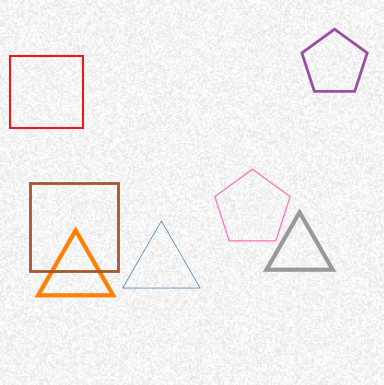[{"shape": "square", "thickness": 1.5, "radius": 0.47, "center": [0.122, 0.761]}, {"shape": "triangle", "thickness": 0.5, "radius": 0.58, "center": [0.419, 0.31]}, {"shape": "pentagon", "thickness": 2, "radius": 0.45, "center": [0.869, 0.835]}, {"shape": "triangle", "thickness": 3, "radius": 0.56, "center": [0.196, 0.289]}, {"shape": "square", "thickness": 2, "radius": 0.57, "center": [0.192, 0.41]}, {"shape": "pentagon", "thickness": 1, "radius": 0.51, "center": [0.656, 0.458]}, {"shape": "triangle", "thickness": 3, "radius": 0.5, "center": [0.778, 0.349]}]